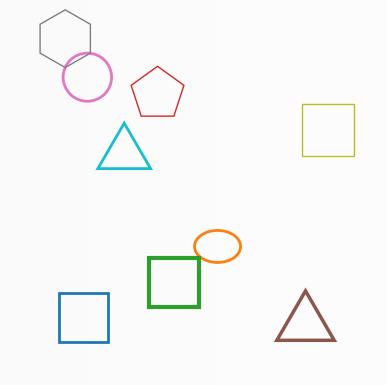[{"shape": "square", "thickness": 2, "radius": 0.32, "center": [0.216, 0.176]}, {"shape": "oval", "thickness": 2, "radius": 0.3, "center": [0.561, 0.36]}, {"shape": "square", "thickness": 3, "radius": 0.32, "center": [0.448, 0.266]}, {"shape": "pentagon", "thickness": 1, "radius": 0.36, "center": [0.407, 0.756]}, {"shape": "triangle", "thickness": 2.5, "radius": 0.43, "center": [0.788, 0.159]}, {"shape": "circle", "thickness": 2, "radius": 0.31, "center": [0.225, 0.8]}, {"shape": "hexagon", "thickness": 1, "radius": 0.37, "center": [0.168, 0.899]}, {"shape": "square", "thickness": 1, "radius": 0.34, "center": [0.847, 0.661]}, {"shape": "triangle", "thickness": 2, "radius": 0.39, "center": [0.321, 0.601]}]